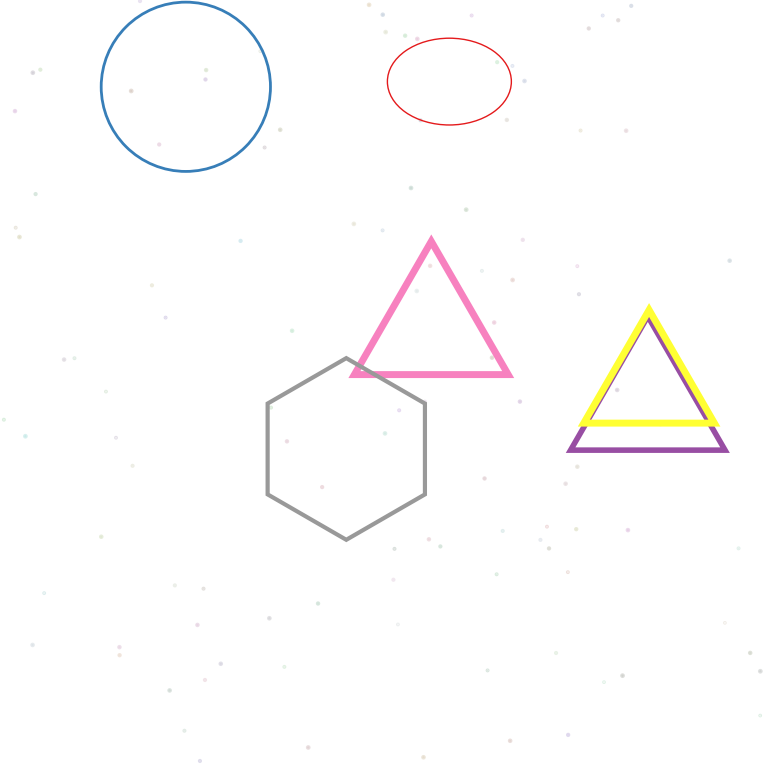[{"shape": "oval", "thickness": 0.5, "radius": 0.4, "center": [0.584, 0.894]}, {"shape": "circle", "thickness": 1, "radius": 0.55, "center": [0.241, 0.887]}, {"shape": "triangle", "thickness": 2, "radius": 0.58, "center": [0.841, 0.473]}, {"shape": "triangle", "thickness": 2.5, "radius": 0.49, "center": [0.843, 0.499]}, {"shape": "triangle", "thickness": 2.5, "radius": 0.58, "center": [0.56, 0.571]}, {"shape": "hexagon", "thickness": 1.5, "radius": 0.59, "center": [0.45, 0.417]}]